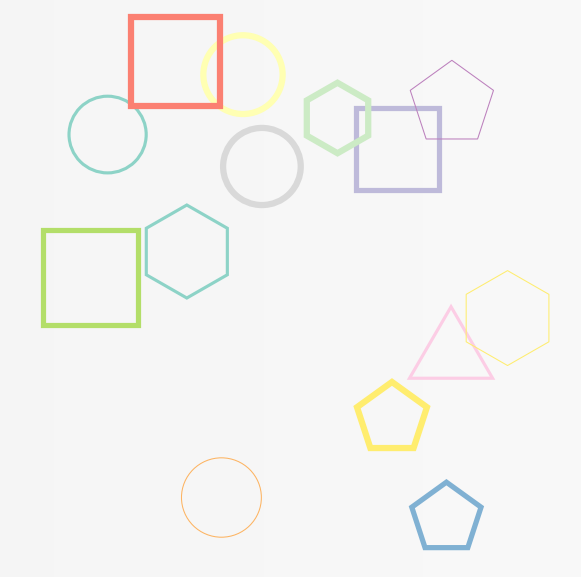[{"shape": "hexagon", "thickness": 1.5, "radius": 0.4, "center": [0.321, 0.564]}, {"shape": "circle", "thickness": 1.5, "radius": 0.33, "center": [0.185, 0.766]}, {"shape": "circle", "thickness": 3, "radius": 0.34, "center": [0.418, 0.87]}, {"shape": "square", "thickness": 2.5, "radius": 0.36, "center": [0.683, 0.741]}, {"shape": "square", "thickness": 3, "radius": 0.38, "center": [0.301, 0.892]}, {"shape": "pentagon", "thickness": 2.5, "radius": 0.31, "center": [0.768, 0.102]}, {"shape": "circle", "thickness": 0.5, "radius": 0.34, "center": [0.381, 0.138]}, {"shape": "square", "thickness": 2.5, "radius": 0.41, "center": [0.156, 0.519]}, {"shape": "triangle", "thickness": 1.5, "radius": 0.41, "center": [0.776, 0.385]}, {"shape": "circle", "thickness": 3, "radius": 0.33, "center": [0.451, 0.711]}, {"shape": "pentagon", "thickness": 0.5, "radius": 0.38, "center": [0.777, 0.819]}, {"shape": "hexagon", "thickness": 3, "radius": 0.31, "center": [0.581, 0.795]}, {"shape": "hexagon", "thickness": 0.5, "radius": 0.41, "center": [0.873, 0.448]}, {"shape": "pentagon", "thickness": 3, "radius": 0.32, "center": [0.674, 0.274]}]